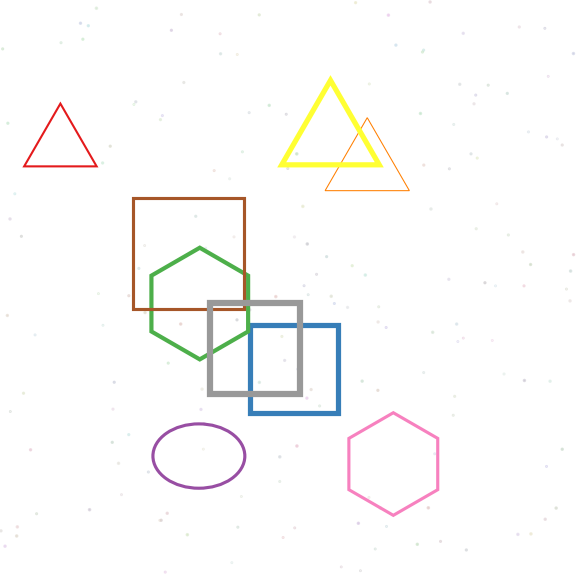[{"shape": "triangle", "thickness": 1, "radius": 0.36, "center": [0.105, 0.747]}, {"shape": "square", "thickness": 2.5, "radius": 0.38, "center": [0.509, 0.361]}, {"shape": "hexagon", "thickness": 2, "radius": 0.48, "center": [0.346, 0.473]}, {"shape": "oval", "thickness": 1.5, "radius": 0.4, "center": [0.344, 0.209]}, {"shape": "triangle", "thickness": 0.5, "radius": 0.42, "center": [0.636, 0.711]}, {"shape": "triangle", "thickness": 2.5, "radius": 0.49, "center": [0.572, 0.762]}, {"shape": "square", "thickness": 1.5, "radius": 0.48, "center": [0.327, 0.56]}, {"shape": "hexagon", "thickness": 1.5, "radius": 0.44, "center": [0.681, 0.196]}, {"shape": "square", "thickness": 3, "radius": 0.39, "center": [0.442, 0.396]}]